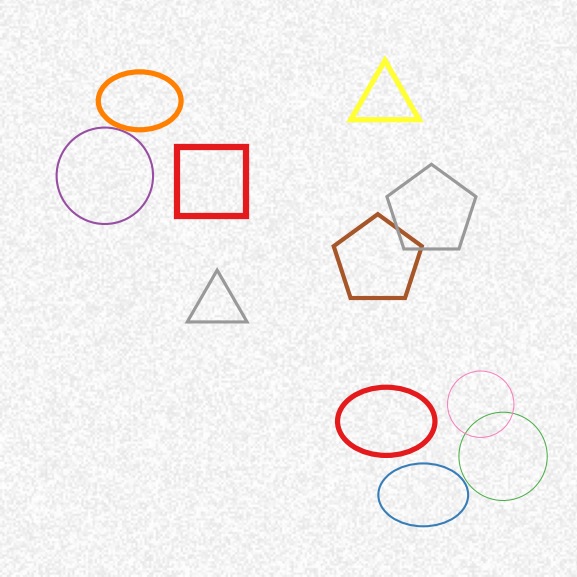[{"shape": "square", "thickness": 3, "radius": 0.3, "center": [0.366, 0.685]}, {"shape": "oval", "thickness": 2.5, "radius": 0.42, "center": [0.669, 0.27]}, {"shape": "oval", "thickness": 1, "radius": 0.39, "center": [0.733, 0.142]}, {"shape": "circle", "thickness": 0.5, "radius": 0.38, "center": [0.871, 0.209]}, {"shape": "circle", "thickness": 1, "radius": 0.42, "center": [0.182, 0.695]}, {"shape": "oval", "thickness": 2.5, "radius": 0.36, "center": [0.242, 0.825]}, {"shape": "triangle", "thickness": 2.5, "radius": 0.34, "center": [0.667, 0.826]}, {"shape": "pentagon", "thickness": 2, "radius": 0.4, "center": [0.654, 0.548]}, {"shape": "circle", "thickness": 0.5, "radius": 0.29, "center": [0.832, 0.299]}, {"shape": "triangle", "thickness": 1.5, "radius": 0.3, "center": [0.376, 0.472]}, {"shape": "pentagon", "thickness": 1.5, "radius": 0.41, "center": [0.747, 0.634]}]